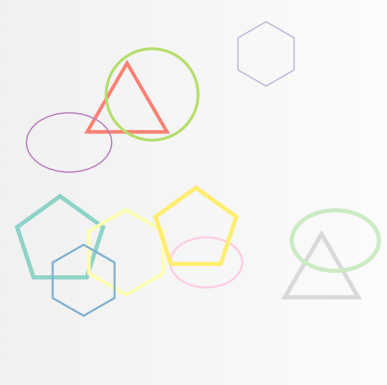[{"shape": "pentagon", "thickness": 3, "radius": 0.58, "center": [0.155, 0.374]}, {"shape": "hexagon", "thickness": 2.5, "radius": 0.55, "center": [0.325, 0.345]}, {"shape": "hexagon", "thickness": 1, "radius": 0.42, "center": [0.687, 0.86]}, {"shape": "triangle", "thickness": 2.5, "radius": 0.6, "center": [0.328, 0.717]}, {"shape": "hexagon", "thickness": 1.5, "radius": 0.46, "center": [0.216, 0.272]}, {"shape": "circle", "thickness": 2, "radius": 0.59, "center": [0.392, 0.755]}, {"shape": "oval", "thickness": 1.5, "radius": 0.46, "center": [0.532, 0.318]}, {"shape": "triangle", "thickness": 3, "radius": 0.55, "center": [0.83, 0.283]}, {"shape": "oval", "thickness": 1, "radius": 0.55, "center": [0.178, 0.63]}, {"shape": "oval", "thickness": 3, "radius": 0.56, "center": [0.865, 0.375]}, {"shape": "pentagon", "thickness": 3, "radius": 0.55, "center": [0.506, 0.403]}]